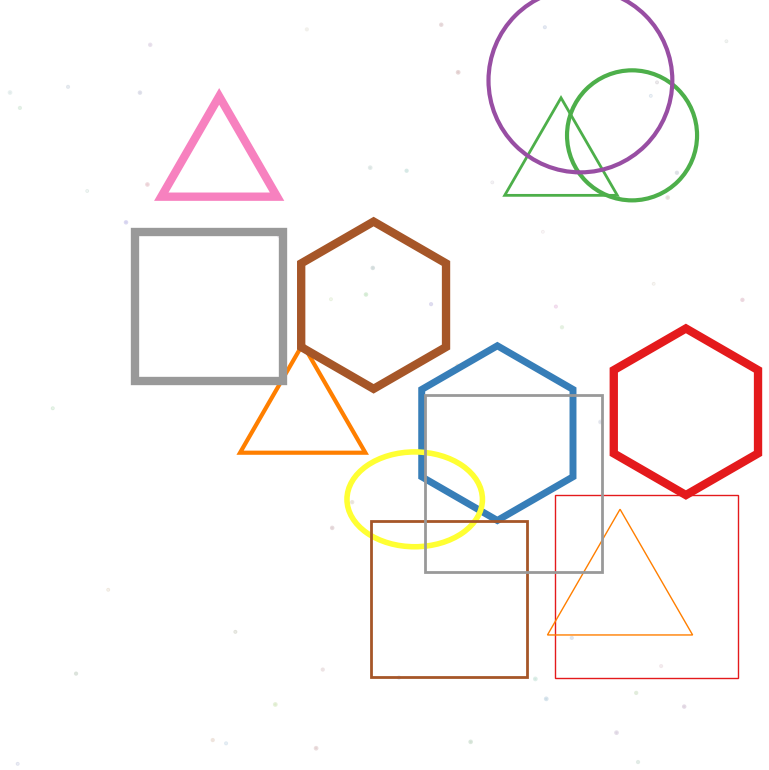[{"shape": "square", "thickness": 0.5, "radius": 0.59, "center": [0.84, 0.238]}, {"shape": "hexagon", "thickness": 3, "radius": 0.54, "center": [0.891, 0.465]}, {"shape": "hexagon", "thickness": 2.5, "radius": 0.57, "center": [0.646, 0.438]}, {"shape": "triangle", "thickness": 1, "radius": 0.42, "center": [0.729, 0.789]}, {"shape": "circle", "thickness": 1.5, "radius": 0.42, "center": [0.821, 0.824]}, {"shape": "circle", "thickness": 1.5, "radius": 0.6, "center": [0.754, 0.896]}, {"shape": "triangle", "thickness": 1.5, "radius": 0.47, "center": [0.393, 0.459]}, {"shape": "triangle", "thickness": 0.5, "radius": 0.54, "center": [0.805, 0.23]}, {"shape": "oval", "thickness": 2, "radius": 0.44, "center": [0.539, 0.352]}, {"shape": "hexagon", "thickness": 3, "radius": 0.54, "center": [0.485, 0.604]}, {"shape": "square", "thickness": 1, "radius": 0.51, "center": [0.584, 0.222]}, {"shape": "triangle", "thickness": 3, "radius": 0.43, "center": [0.285, 0.788]}, {"shape": "square", "thickness": 1, "radius": 0.57, "center": [0.667, 0.372]}, {"shape": "square", "thickness": 3, "radius": 0.48, "center": [0.271, 0.602]}]